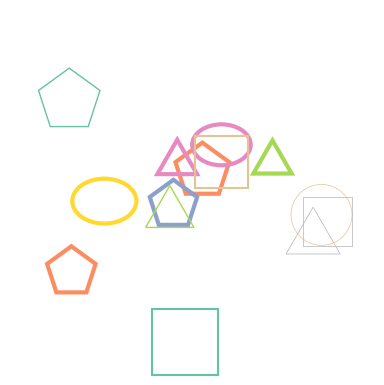[{"shape": "square", "thickness": 1.5, "radius": 0.43, "center": [0.481, 0.111]}, {"shape": "pentagon", "thickness": 1, "radius": 0.42, "center": [0.18, 0.739]}, {"shape": "pentagon", "thickness": 3, "radius": 0.37, "center": [0.526, 0.556]}, {"shape": "pentagon", "thickness": 3, "radius": 0.33, "center": [0.185, 0.294]}, {"shape": "pentagon", "thickness": 3, "radius": 0.32, "center": [0.45, 0.468]}, {"shape": "triangle", "thickness": 3, "radius": 0.3, "center": [0.46, 0.577]}, {"shape": "oval", "thickness": 3, "radius": 0.38, "center": [0.575, 0.624]}, {"shape": "triangle", "thickness": 1, "radius": 0.36, "center": [0.441, 0.446]}, {"shape": "triangle", "thickness": 3, "radius": 0.29, "center": [0.708, 0.578]}, {"shape": "oval", "thickness": 3, "radius": 0.42, "center": [0.271, 0.478]}, {"shape": "circle", "thickness": 0.5, "radius": 0.4, "center": [0.835, 0.442]}, {"shape": "square", "thickness": 1.5, "radius": 0.34, "center": [0.575, 0.579]}, {"shape": "square", "thickness": 0.5, "radius": 0.32, "center": [0.851, 0.425]}, {"shape": "triangle", "thickness": 0.5, "radius": 0.41, "center": [0.813, 0.381]}]